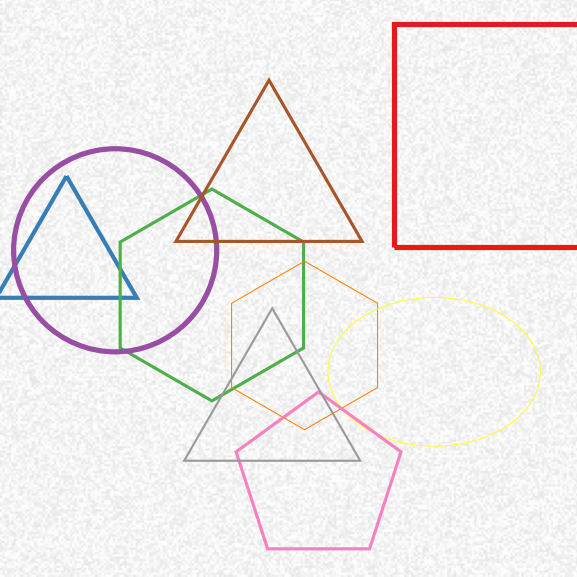[{"shape": "square", "thickness": 2.5, "radius": 0.97, "center": [0.876, 0.765]}, {"shape": "triangle", "thickness": 2, "radius": 0.7, "center": [0.115, 0.554]}, {"shape": "hexagon", "thickness": 1.5, "radius": 0.92, "center": [0.367, 0.488]}, {"shape": "circle", "thickness": 2.5, "radius": 0.88, "center": [0.199, 0.566]}, {"shape": "hexagon", "thickness": 0.5, "radius": 0.73, "center": [0.527, 0.401]}, {"shape": "oval", "thickness": 0.5, "radius": 0.92, "center": [0.752, 0.355]}, {"shape": "triangle", "thickness": 1.5, "radius": 0.93, "center": [0.466, 0.674]}, {"shape": "pentagon", "thickness": 1.5, "radius": 0.75, "center": [0.552, 0.17]}, {"shape": "triangle", "thickness": 1, "radius": 0.88, "center": [0.471, 0.289]}]